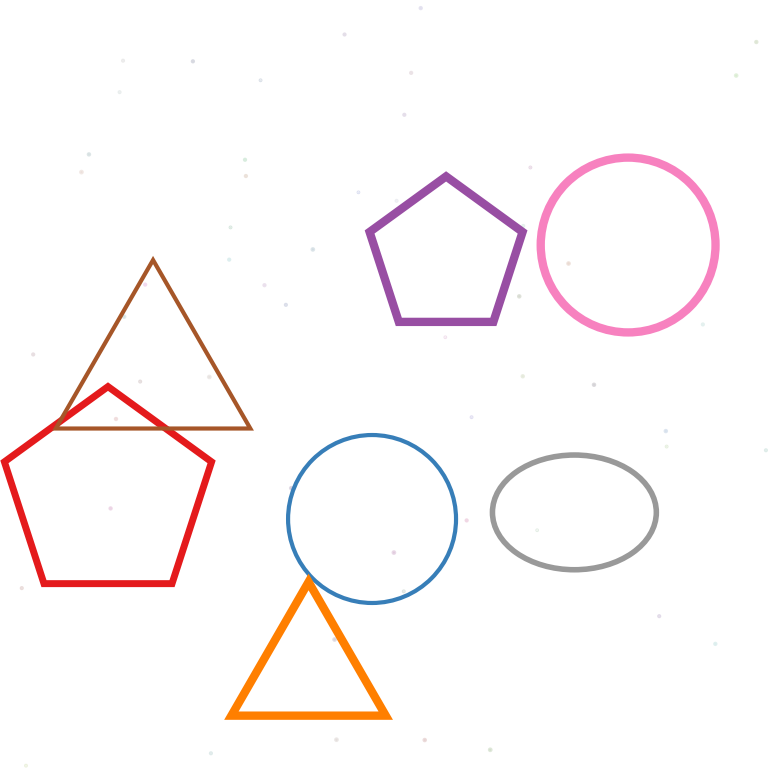[{"shape": "pentagon", "thickness": 2.5, "radius": 0.71, "center": [0.14, 0.356]}, {"shape": "circle", "thickness": 1.5, "radius": 0.55, "center": [0.483, 0.326]}, {"shape": "pentagon", "thickness": 3, "radius": 0.52, "center": [0.579, 0.666]}, {"shape": "triangle", "thickness": 3, "radius": 0.58, "center": [0.401, 0.128]}, {"shape": "triangle", "thickness": 1.5, "radius": 0.73, "center": [0.199, 0.516]}, {"shape": "circle", "thickness": 3, "radius": 0.57, "center": [0.816, 0.682]}, {"shape": "oval", "thickness": 2, "radius": 0.53, "center": [0.746, 0.335]}]